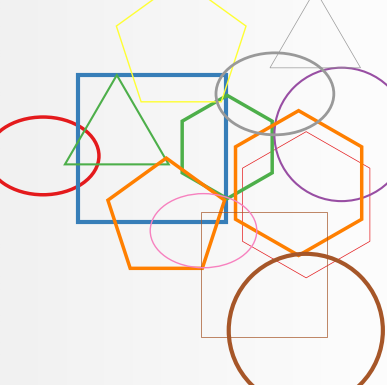[{"shape": "oval", "thickness": 2.5, "radius": 0.72, "center": [0.111, 0.595]}, {"shape": "hexagon", "thickness": 0.5, "radius": 0.95, "center": [0.79, 0.468]}, {"shape": "square", "thickness": 3, "radius": 0.96, "center": [0.393, 0.615]}, {"shape": "triangle", "thickness": 1.5, "radius": 0.77, "center": [0.301, 0.65]}, {"shape": "hexagon", "thickness": 2.5, "radius": 0.67, "center": [0.586, 0.618]}, {"shape": "circle", "thickness": 1.5, "radius": 0.87, "center": [0.881, 0.651]}, {"shape": "hexagon", "thickness": 2.5, "radius": 0.94, "center": [0.771, 0.525]}, {"shape": "pentagon", "thickness": 2.5, "radius": 0.79, "center": [0.429, 0.431]}, {"shape": "pentagon", "thickness": 1, "radius": 0.88, "center": [0.468, 0.878]}, {"shape": "square", "thickness": 0.5, "radius": 0.81, "center": [0.681, 0.287]}, {"shape": "circle", "thickness": 3, "radius": 0.99, "center": [0.789, 0.142]}, {"shape": "oval", "thickness": 1, "radius": 0.69, "center": [0.525, 0.401]}, {"shape": "oval", "thickness": 2, "radius": 0.76, "center": [0.709, 0.756]}, {"shape": "triangle", "thickness": 0.5, "radius": 0.67, "center": [0.814, 0.891]}]